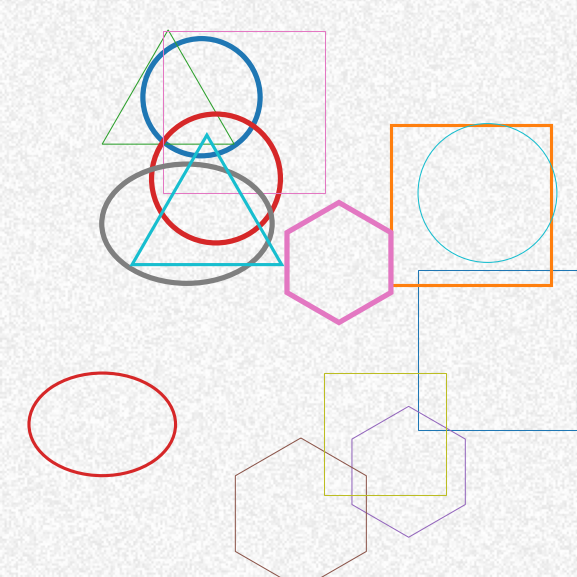[{"shape": "square", "thickness": 0.5, "radius": 0.69, "center": [0.862, 0.393]}, {"shape": "circle", "thickness": 2.5, "radius": 0.51, "center": [0.349, 0.831]}, {"shape": "square", "thickness": 1.5, "radius": 0.69, "center": [0.815, 0.644]}, {"shape": "triangle", "thickness": 0.5, "radius": 0.66, "center": [0.291, 0.815]}, {"shape": "circle", "thickness": 2.5, "radius": 0.56, "center": [0.374, 0.69]}, {"shape": "oval", "thickness": 1.5, "radius": 0.63, "center": [0.177, 0.264]}, {"shape": "hexagon", "thickness": 0.5, "radius": 0.57, "center": [0.708, 0.182]}, {"shape": "hexagon", "thickness": 0.5, "radius": 0.65, "center": [0.521, 0.11]}, {"shape": "square", "thickness": 0.5, "radius": 0.7, "center": [0.422, 0.805]}, {"shape": "hexagon", "thickness": 2.5, "radius": 0.52, "center": [0.587, 0.545]}, {"shape": "oval", "thickness": 2.5, "radius": 0.74, "center": [0.324, 0.612]}, {"shape": "square", "thickness": 0.5, "radius": 0.53, "center": [0.666, 0.247]}, {"shape": "circle", "thickness": 0.5, "radius": 0.6, "center": [0.844, 0.665]}, {"shape": "triangle", "thickness": 1.5, "radius": 0.75, "center": [0.358, 0.616]}]